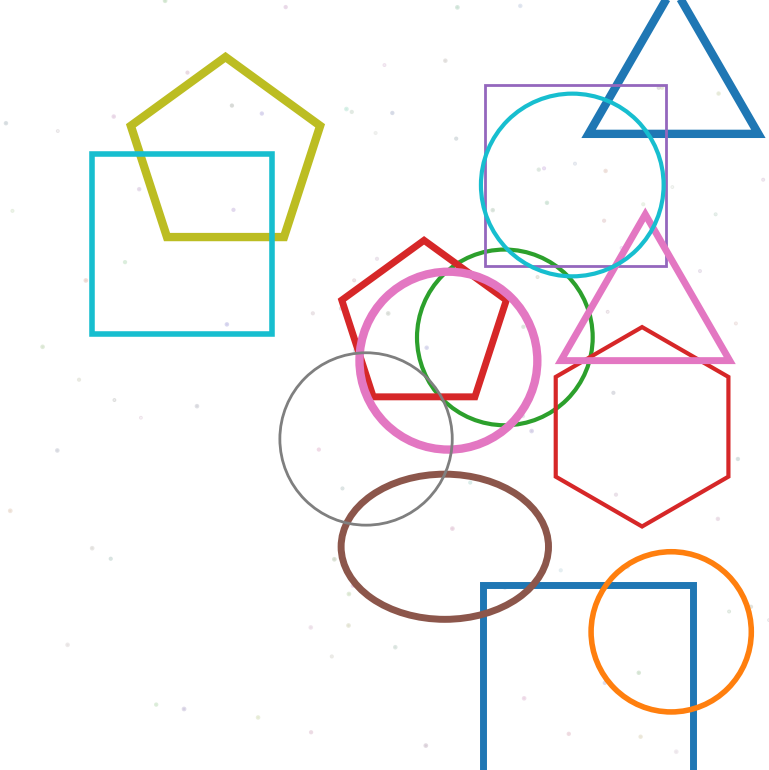[{"shape": "triangle", "thickness": 3, "radius": 0.64, "center": [0.875, 0.89]}, {"shape": "square", "thickness": 2.5, "radius": 0.68, "center": [0.763, 0.104]}, {"shape": "circle", "thickness": 2, "radius": 0.52, "center": [0.872, 0.179]}, {"shape": "circle", "thickness": 1.5, "radius": 0.57, "center": [0.656, 0.562]}, {"shape": "hexagon", "thickness": 1.5, "radius": 0.65, "center": [0.834, 0.446]}, {"shape": "pentagon", "thickness": 2.5, "radius": 0.56, "center": [0.551, 0.576]}, {"shape": "square", "thickness": 1, "radius": 0.59, "center": [0.747, 0.772]}, {"shape": "oval", "thickness": 2.5, "radius": 0.67, "center": [0.578, 0.29]}, {"shape": "triangle", "thickness": 2.5, "radius": 0.63, "center": [0.838, 0.595]}, {"shape": "circle", "thickness": 3, "radius": 0.58, "center": [0.582, 0.532]}, {"shape": "circle", "thickness": 1, "radius": 0.56, "center": [0.475, 0.43]}, {"shape": "pentagon", "thickness": 3, "radius": 0.65, "center": [0.293, 0.797]}, {"shape": "circle", "thickness": 1.5, "radius": 0.59, "center": [0.743, 0.76]}, {"shape": "square", "thickness": 2, "radius": 0.58, "center": [0.236, 0.683]}]